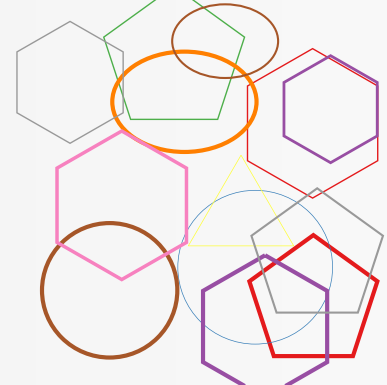[{"shape": "pentagon", "thickness": 3, "radius": 0.87, "center": [0.809, 0.216]}, {"shape": "hexagon", "thickness": 1, "radius": 0.97, "center": [0.807, 0.68]}, {"shape": "circle", "thickness": 0.5, "radius": 1.0, "center": [0.659, 0.306]}, {"shape": "pentagon", "thickness": 1, "radius": 0.96, "center": [0.449, 0.844]}, {"shape": "hexagon", "thickness": 3, "radius": 0.92, "center": [0.684, 0.152]}, {"shape": "hexagon", "thickness": 2, "radius": 0.69, "center": [0.853, 0.716]}, {"shape": "oval", "thickness": 3, "radius": 0.93, "center": [0.476, 0.736]}, {"shape": "triangle", "thickness": 0.5, "radius": 0.79, "center": [0.622, 0.44]}, {"shape": "oval", "thickness": 1.5, "radius": 0.68, "center": [0.581, 0.893]}, {"shape": "circle", "thickness": 3, "radius": 0.87, "center": [0.283, 0.246]}, {"shape": "hexagon", "thickness": 2.5, "radius": 0.96, "center": [0.314, 0.467]}, {"shape": "hexagon", "thickness": 1, "radius": 0.79, "center": [0.181, 0.786]}, {"shape": "pentagon", "thickness": 1.5, "radius": 0.89, "center": [0.819, 0.332]}]